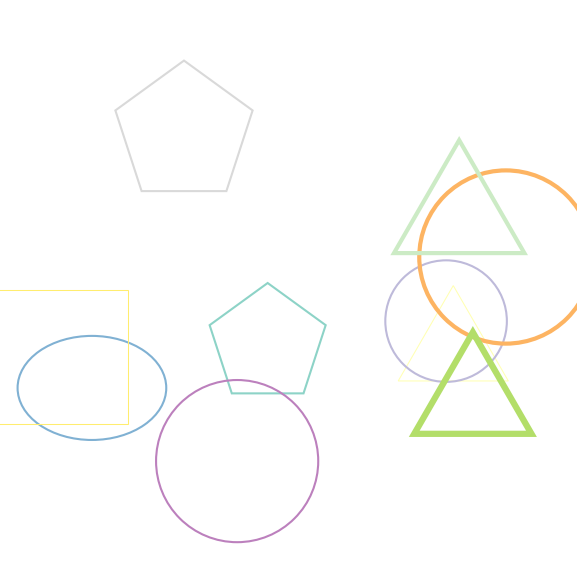[{"shape": "pentagon", "thickness": 1, "radius": 0.53, "center": [0.463, 0.403]}, {"shape": "triangle", "thickness": 0.5, "radius": 0.55, "center": [0.785, 0.395]}, {"shape": "circle", "thickness": 1, "radius": 0.53, "center": [0.772, 0.443]}, {"shape": "oval", "thickness": 1, "radius": 0.64, "center": [0.159, 0.327]}, {"shape": "circle", "thickness": 2, "radius": 0.75, "center": [0.876, 0.554]}, {"shape": "triangle", "thickness": 3, "radius": 0.59, "center": [0.819, 0.307]}, {"shape": "pentagon", "thickness": 1, "radius": 0.62, "center": [0.319, 0.769]}, {"shape": "circle", "thickness": 1, "radius": 0.7, "center": [0.411, 0.201]}, {"shape": "triangle", "thickness": 2, "radius": 0.65, "center": [0.795, 0.626]}, {"shape": "square", "thickness": 0.5, "radius": 0.58, "center": [0.105, 0.381]}]